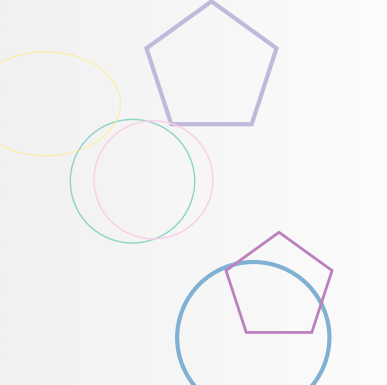[{"shape": "circle", "thickness": 1, "radius": 0.8, "center": [0.342, 0.529]}, {"shape": "pentagon", "thickness": 3, "radius": 0.88, "center": [0.546, 0.82]}, {"shape": "circle", "thickness": 3, "radius": 0.98, "center": [0.654, 0.123]}, {"shape": "circle", "thickness": 1, "radius": 0.77, "center": [0.396, 0.533]}, {"shape": "pentagon", "thickness": 2, "radius": 0.72, "center": [0.72, 0.253]}, {"shape": "oval", "thickness": 0.5, "radius": 0.96, "center": [0.118, 0.73]}]